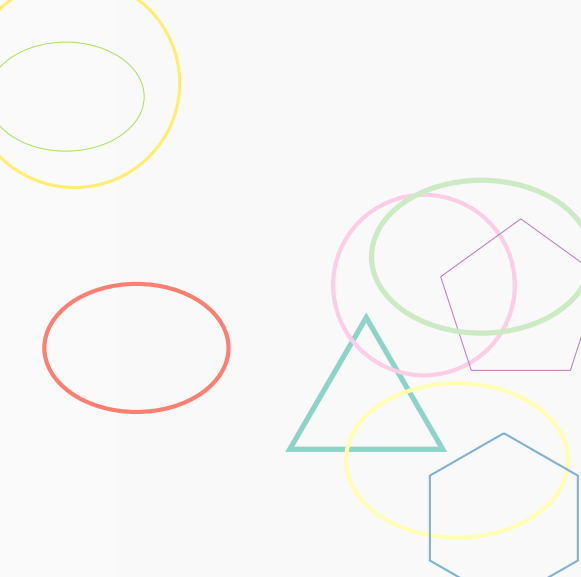[{"shape": "triangle", "thickness": 2.5, "radius": 0.76, "center": [0.63, 0.297]}, {"shape": "oval", "thickness": 2, "radius": 0.96, "center": [0.786, 0.202]}, {"shape": "oval", "thickness": 2, "radius": 0.79, "center": [0.235, 0.397]}, {"shape": "hexagon", "thickness": 1, "radius": 0.73, "center": [0.867, 0.102]}, {"shape": "oval", "thickness": 0.5, "radius": 0.67, "center": [0.113, 0.832]}, {"shape": "circle", "thickness": 2, "radius": 0.78, "center": [0.729, 0.505]}, {"shape": "pentagon", "thickness": 0.5, "radius": 0.73, "center": [0.896, 0.475]}, {"shape": "oval", "thickness": 2.5, "radius": 0.95, "center": [0.828, 0.555]}, {"shape": "circle", "thickness": 1.5, "radius": 0.91, "center": [0.128, 0.855]}]